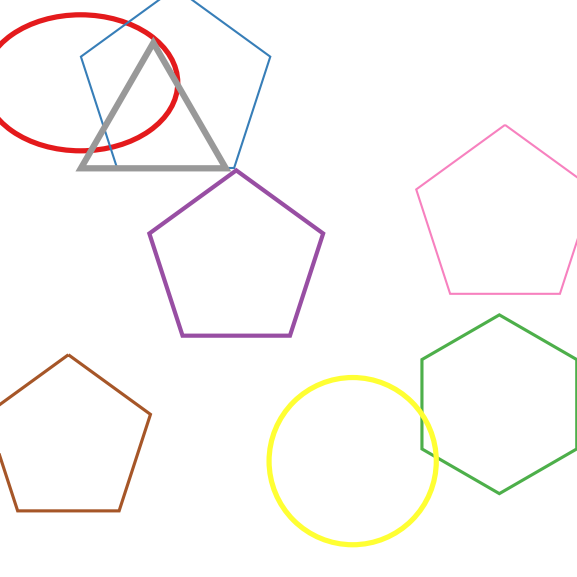[{"shape": "oval", "thickness": 2.5, "radius": 0.84, "center": [0.14, 0.856]}, {"shape": "pentagon", "thickness": 1, "radius": 0.86, "center": [0.304, 0.848]}, {"shape": "hexagon", "thickness": 1.5, "radius": 0.77, "center": [0.865, 0.299]}, {"shape": "pentagon", "thickness": 2, "radius": 0.79, "center": [0.409, 0.546]}, {"shape": "circle", "thickness": 2.5, "radius": 0.72, "center": [0.611, 0.201]}, {"shape": "pentagon", "thickness": 1.5, "radius": 0.75, "center": [0.118, 0.235]}, {"shape": "pentagon", "thickness": 1, "radius": 0.81, "center": [0.875, 0.621]}, {"shape": "triangle", "thickness": 3, "radius": 0.72, "center": [0.266, 0.78]}]